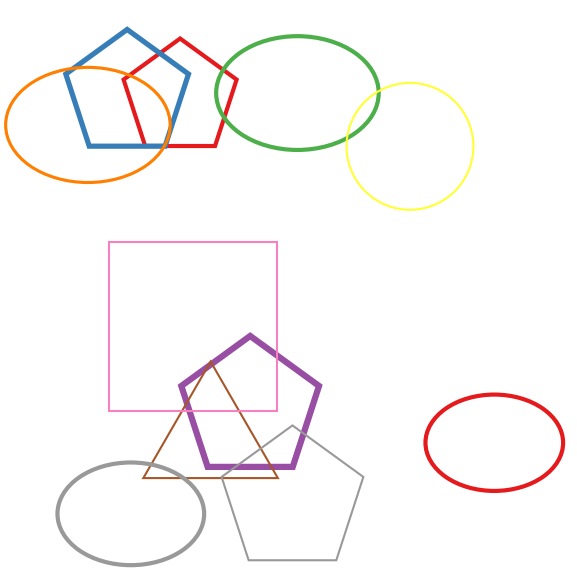[{"shape": "oval", "thickness": 2, "radius": 0.6, "center": [0.856, 0.232]}, {"shape": "pentagon", "thickness": 2, "radius": 0.51, "center": [0.312, 0.83]}, {"shape": "pentagon", "thickness": 2.5, "radius": 0.56, "center": [0.22, 0.836]}, {"shape": "oval", "thickness": 2, "radius": 0.7, "center": [0.515, 0.838]}, {"shape": "pentagon", "thickness": 3, "radius": 0.63, "center": [0.433, 0.292]}, {"shape": "oval", "thickness": 1.5, "radius": 0.71, "center": [0.152, 0.783]}, {"shape": "circle", "thickness": 1, "radius": 0.55, "center": [0.71, 0.746]}, {"shape": "triangle", "thickness": 1, "radius": 0.67, "center": [0.365, 0.239]}, {"shape": "square", "thickness": 1, "radius": 0.73, "center": [0.334, 0.433]}, {"shape": "oval", "thickness": 2, "radius": 0.63, "center": [0.227, 0.109]}, {"shape": "pentagon", "thickness": 1, "radius": 0.65, "center": [0.506, 0.133]}]